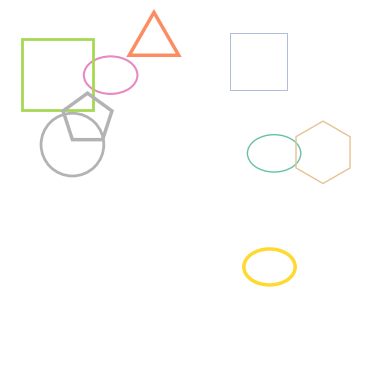[{"shape": "oval", "thickness": 1, "radius": 0.35, "center": [0.712, 0.602]}, {"shape": "triangle", "thickness": 2.5, "radius": 0.37, "center": [0.4, 0.894]}, {"shape": "square", "thickness": 0.5, "radius": 0.37, "center": [0.671, 0.84]}, {"shape": "oval", "thickness": 1.5, "radius": 0.35, "center": [0.287, 0.805]}, {"shape": "square", "thickness": 2, "radius": 0.46, "center": [0.149, 0.807]}, {"shape": "oval", "thickness": 2.5, "radius": 0.33, "center": [0.7, 0.307]}, {"shape": "hexagon", "thickness": 1, "radius": 0.41, "center": [0.839, 0.604]}, {"shape": "pentagon", "thickness": 2.5, "radius": 0.33, "center": [0.227, 0.691]}, {"shape": "circle", "thickness": 2, "radius": 0.41, "center": [0.188, 0.624]}]